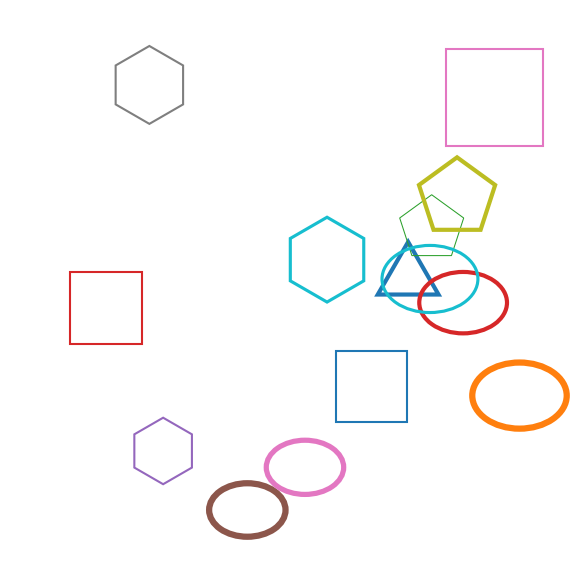[{"shape": "triangle", "thickness": 2, "radius": 0.3, "center": [0.707, 0.519]}, {"shape": "square", "thickness": 1, "radius": 0.31, "center": [0.643, 0.33]}, {"shape": "oval", "thickness": 3, "radius": 0.41, "center": [0.9, 0.314]}, {"shape": "pentagon", "thickness": 0.5, "radius": 0.29, "center": [0.748, 0.604]}, {"shape": "square", "thickness": 1, "radius": 0.31, "center": [0.184, 0.466]}, {"shape": "oval", "thickness": 2, "radius": 0.38, "center": [0.802, 0.475]}, {"shape": "hexagon", "thickness": 1, "radius": 0.29, "center": [0.282, 0.218]}, {"shape": "oval", "thickness": 3, "radius": 0.33, "center": [0.428, 0.116]}, {"shape": "square", "thickness": 1, "radius": 0.42, "center": [0.856, 0.83]}, {"shape": "oval", "thickness": 2.5, "radius": 0.34, "center": [0.528, 0.19]}, {"shape": "hexagon", "thickness": 1, "radius": 0.34, "center": [0.259, 0.852]}, {"shape": "pentagon", "thickness": 2, "radius": 0.35, "center": [0.791, 0.657]}, {"shape": "oval", "thickness": 1.5, "radius": 0.42, "center": [0.745, 0.516]}, {"shape": "hexagon", "thickness": 1.5, "radius": 0.37, "center": [0.566, 0.55]}]